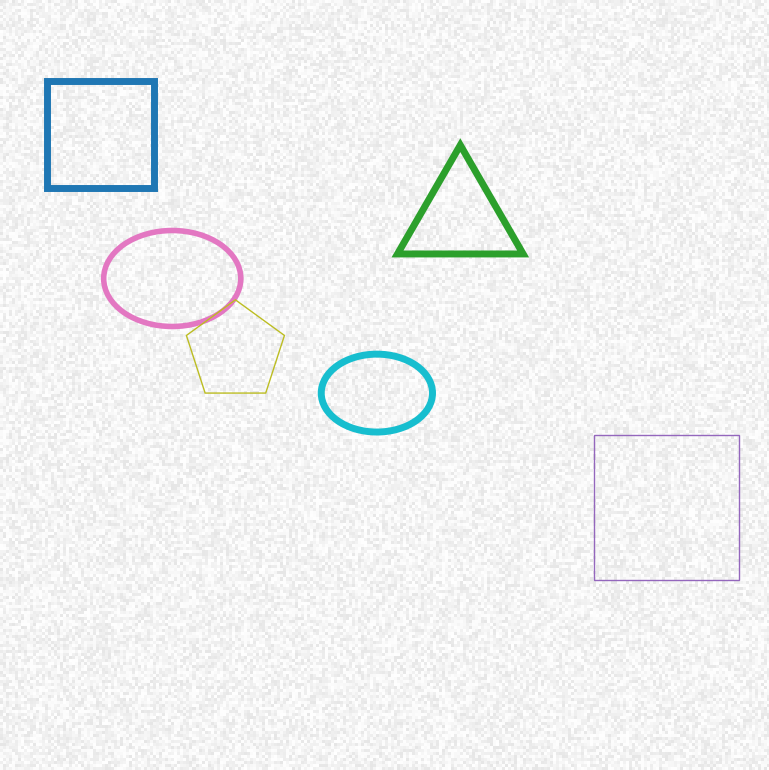[{"shape": "square", "thickness": 2.5, "radius": 0.35, "center": [0.131, 0.826]}, {"shape": "triangle", "thickness": 2.5, "radius": 0.47, "center": [0.598, 0.717]}, {"shape": "square", "thickness": 0.5, "radius": 0.47, "center": [0.865, 0.34]}, {"shape": "oval", "thickness": 2, "radius": 0.45, "center": [0.224, 0.638]}, {"shape": "pentagon", "thickness": 0.5, "radius": 0.33, "center": [0.306, 0.544]}, {"shape": "oval", "thickness": 2.5, "radius": 0.36, "center": [0.489, 0.49]}]